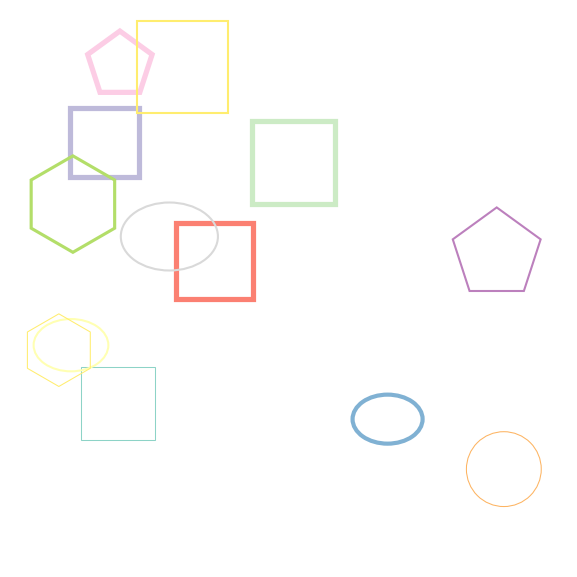[{"shape": "square", "thickness": 0.5, "radius": 0.32, "center": [0.204, 0.3]}, {"shape": "oval", "thickness": 1, "radius": 0.32, "center": [0.123, 0.401]}, {"shape": "square", "thickness": 2.5, "radius": 0.3, "center": [0.181, 0.752]}, {"shape": "square", "thickness": 2.5, "radius": 0.33, "center": [0.371, 0.547]}, {"shape": "oval", "thickness": 2, "radius": 0.3, "center": [0.671, 0.273]}, {"shape": "circle", "thickness": 0.5, "radius": 0.32, "center": [0.872, 0.187]}, {"shape": "hexagon", "thickness": 1.5, "radius": 0.42, "center": [0.126, 0.646]}, {"shape": "pentagon", "thickness": 2.5, "radius": 0.29, "center": [0.208, 0.887]}, {"shape": "oval", "thickness": 1, "radius": 0.42, "center": [0.293, 0.59]}, {"shape": "pentagon", "thickness": 1, "radius": 0.4, "center": [0.86, 0.56]}, {"shape": "square", "thickness": 2.5, "radius": 0.36, "center": [0.508, 0.718]}, {"shape": "hexagon", "thickness": 0.5, "radius": 0.31, "center": [0.102, 0.393]}, {"shape": "square", "thickness": 1, "radius": 0.4, "center": [0.316, 0.883]}]